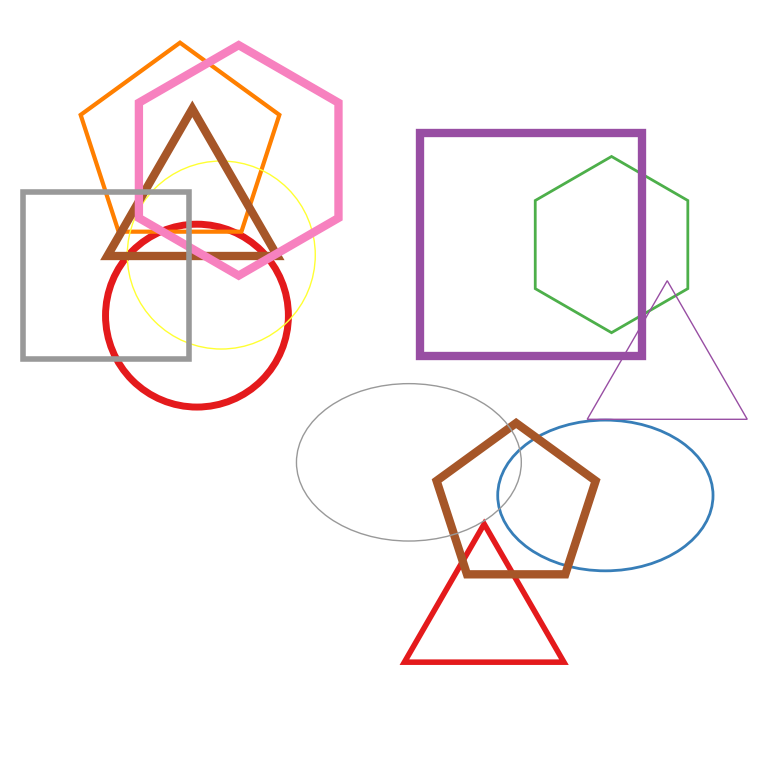[{"shape": "triangle", "thickness": 2, "radius": 0.6, "center": [0.629, 0.2]}, {"shape": "circle", "thickness": 2.5, "radius": 0.59, "center": [0.256, 0.59]}, {"shape": "oval", "thickness": 1, "radius": 0.7, "center": [0.786, 0.357]}, {"shape": "hexagon", "thickness": 1, "radius": 0.57, "center": [0.794, 0.682]}, {"shape": "triangle", "thickness": 0.5, "radius": 0.6, "center": [0.867, 0.515]}, {"shape": "square", "thickness": 3, "radius": 0.72, "center": [0.69, 0.682]}, {"shape": "pentagon", "thickness": 1.5, "radius": 0.68, "center": [0.234, 0.809]}, {"shape": "circle", "thickness": 0.5, "radius": 0.61, "center": [0.287, 0.669]}, {"shape": "pentagon", "thickness": 3, "radius": 0.54, "center": [0.67, 0.342]}, {"shape": "triangle", "thickness": 3, "radius": 0.64, "center": [0.25, 0.731]}, {"shape": "hexagon", "thickness": 3, "radius": 0.75, "center": [0.31, 0.792]}, {"shape": "oval", "thickness": 0.5, "radius": 0.73, "center": [0.531, 0.4]}, {"shape": "square", "thickness": 2, "radius": 0.54, "center": [0.137, 0.642]}]